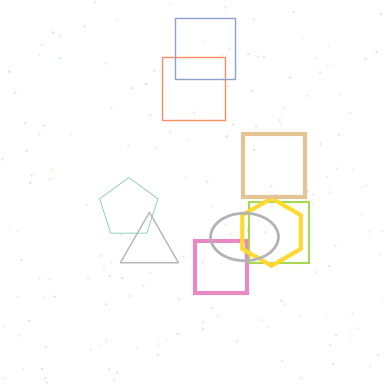[{"shape": "pentagon", "thickness": 0.5, "radius": 0.4, "center": [0.334, 0.459]}, {"shape": "square", "thickness": 1, "radius": 0.41, "center": [0.502, 0.77]}, {"shape": "square", "thickness": 1, "radius": 0.39, "center": [0.533, 0.873]}, {"shape": "square", "thickness": 3, "radius": 0.34, "center": [0.573, 0.307]}, {"shape": "square", "thickness": 1.5, "radius": 0.4, "center": [0.725, 0.397]}, {"shape": "hexagon", "thickness": 3, "radius": 0.44, "center": [0.705, 0.397]}, {"shape": "square", "thickness": 3, "radius": 0.4, "center": [0.711, 0.57]}, {"shape": "triangle", "thickness": 1, "radius": 0.44, "center": [0.388, 0.361]}, {"shape": "oval", "thickness": 2, "radius": 0.44, "center": [0.635, 0.385]}]